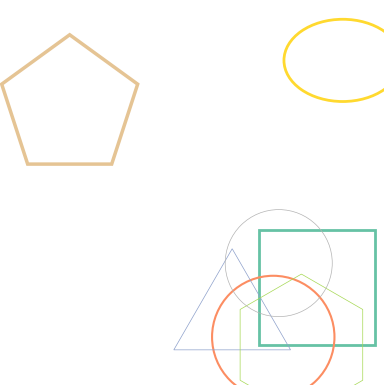[{"shape": "square", "thickness": 2, "radius": 0.75, "center": [0.824, 0.253]}, {"shape": "circle", "thickness": 1.5, "radius": 0.79, "center": [0.71, 0.125]}, {"shape": "triangle", "thickness": 0.5, "radius": 0.88, "center": [0.603, 0.179]}, {"shape": "hexagon", "thickness": 0.5, "radius": 0.92, "center": [0.783, 0.104]}, {"shape": "oval", "thickness": 2, "radius": 0.76, "center": [0.89, 0.843]}, {"shape": "pentagon", "thickness": 2.5, "radius": 0.93, "center": [0.181, 0.724]}, {"shape": "circle", "thickness": 0.5, "radius": 0.7, "center": [0.724, 0.317]}]